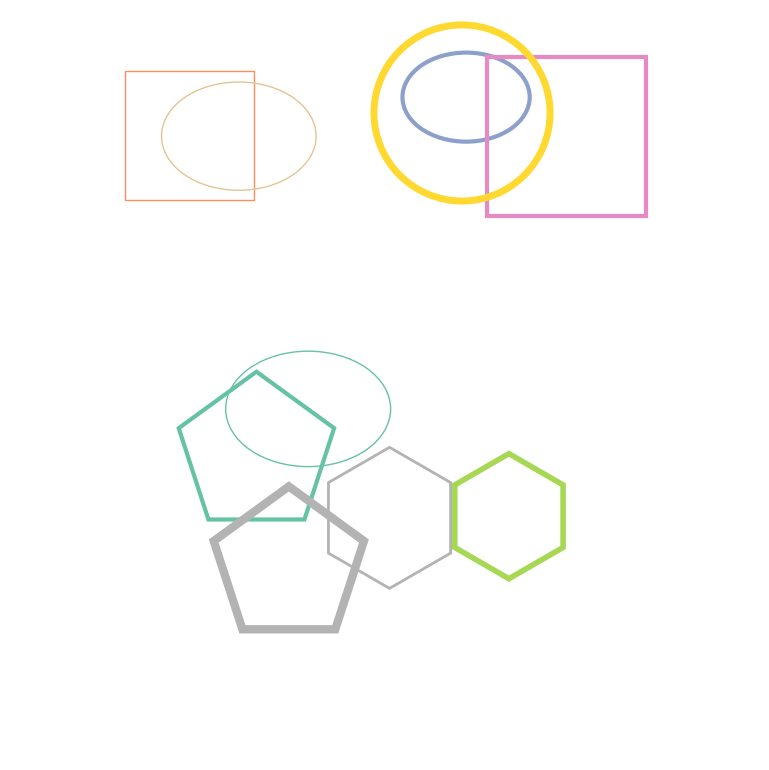[{"shape": "oval", "thickness": 0.5, "radius": 0.54, "center": [0.4, 0.469]}, {"shape": "pentagon", "thickness": 1.5, "radius": 0.53, "center": [0.333, 0.411]}, {"shape": "square", "thickness": 0.5, "radius": 0.42, "center": [0.246, 0.825]}, {"shape": "oval", "thickness": 1.5, "radius": 0.41, "center": [0.605, 0.874]}, {"shape": "square", "thickness": 1.5, "radius": 0.52, "center": [0.735, 0.823]}, {"shape": "hexagon", "thickness": 2, "radius": 0.41, "center": [0.661, 0.33]}, {"shape": "circle", "thickness": 2.5, "radius": 0.57, "center": [0.6, 0.853]}, {"shape": "oval", "thickness": 0.5, "radius": 0.5, "center": [0.31, 0.823]}, {"shape": "hexagon", "thickness": 1, "radius": 0.46, "center": [0.506, 0.327]}, {"shape": "pentagon", "thickness": 3, "radius": 0.51, "center": [0.375, 0.266]}]